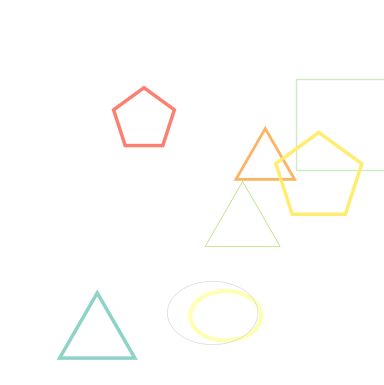[{"shape": "triangle", "thickness": 2.5, "radius": 0.56, "center": [0.253, 0.126]}, {"shape": "oval", "thickness": 3, "radius": 0.46, "center": [0.586, 0.18]}, {"shape": "pentagon", "thickness": 2.5, "radius": 0.42, "center": [0.374, 0.689]}, {"shape": "triangle", "thickness": 2, "radius": 0.44, "center": [0.689, 0.578]}, {"shape": "triangle", "thickness": 0.5, "radius": 0.56, "center": [0.63, 0.416]}, {"shape": "oval", "thickness": 0.5, "radius": 0.59, "center": [0.552, 0.187]}, {"shape": "square", "thickness": 1, "radius": 0.59, "center": [0.887, 0.677]}, {"shape": "pentagon", "thickness": 2.5, "radius": 0.59, "center": [0.828, 0.538]}]